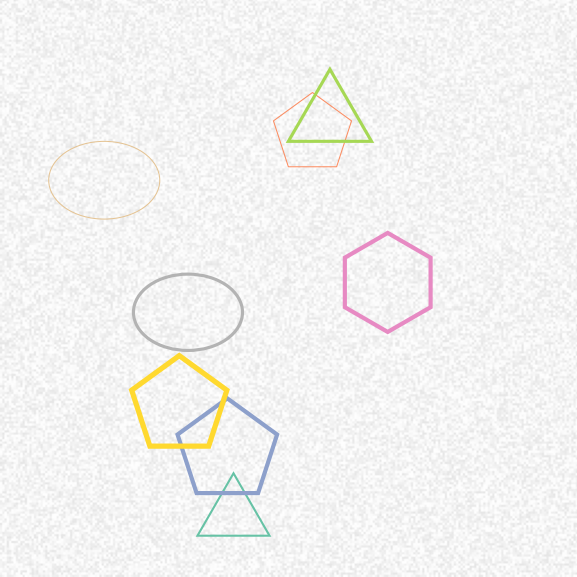[{"shape": "triangle", "thickness": 1, "radius": 0.36, "center": [0.404, 0.108]}, {"shape": "pentagon", "thickness": 0.5, "radius": 0.36, "center": [0.541, 0.768]}, {"shape": "pentagon", "thickness": 2, "radius": 0.45, "center": [0.394, 0.219]}, {"shape": "hexagon", "thickness": 2, "radius": 0.43, "center": [0.671, 0.51]}, {"shape": "triangle", "thickness": 1.5, "radius": 0.42, "center": [0.571, 0.796]}, {"shape": "pentagon", "thickness": 2.5, "radius": 0.43, "center": [0.31, 0.297]}, {"shape": "oval", "thickness": 0.5, "radius": 0.48, "center": [0.18, 0.687]}, {"shape": "oval", "thickness": 1.5, "radius": 0.47, "center": [0.325, 0.458]}]